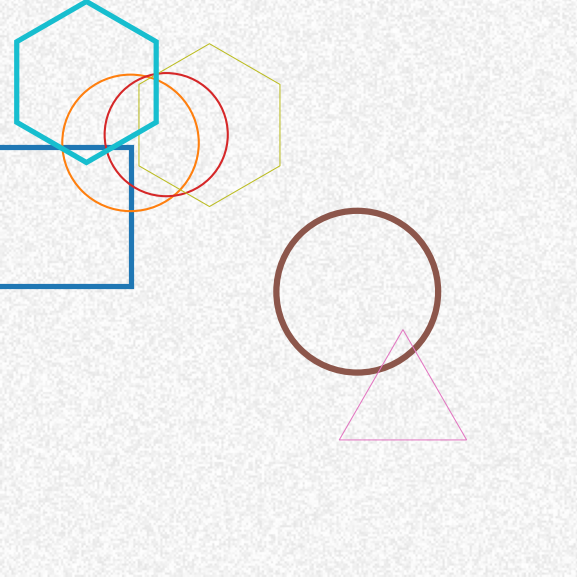[{"shape": "square", "thickness": 2.5, "radius": 0.6, "center": [0.106, 0.624]}, {"shape": "circle", "thickness": 1, "radius": 0.59, "center": [0.226, 0.752]}, {"shape": "circle", "thickness": 1, "radius": 0.53, "center": [0.288, 0.766]}, {"shape": "circle", "thickness": 3, "radius": 0.7, "center": [0.619, 0.494]}, {"shape": "triangle", "thickness": 0.5, "radius": 0.64, "center": [0.698, 0.301]}, {"shape": "hexagon", "thickness": 0.5, "radius": 0.7, "center": [0.363, 0.782]}, {"shape": "hexagon", "thickness": 2.5, "radius": 0.7, "center": [0.15, 0.857]}]